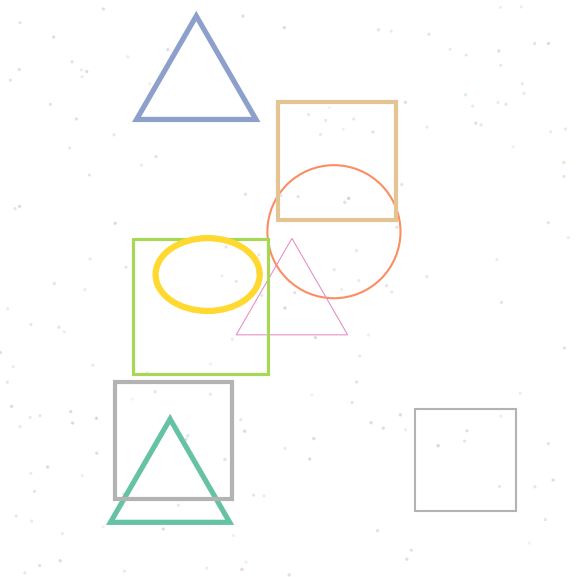[{"shape": "triangle", "thickness": 2.5, "radius": 0.6, "center": [0.295, 0.154]}, {"shape": "circle", "thickness": 1, "radius": 0.58, "center": [0.578, 0.598]}, {"shape": "triangle", "thickness": 2.5, "radius": 0.6, "center": [0.34, 0.852]}, {"shape": "triangle", "thickness": 0.5, "radius": 0.56, "center": [0.506, 0.475]}, {"shape": "square", "thickness": 1.5, "radius": 0.58, "center": [0.347, 0.468]}, {"shape": "oval", "thickness": 3, "radius": 0.45, "center": [0.36, 0.524]}, {"shape": "square", "thickness": 2, "radius": 0.51, "center": [0.583, 0.72]}, {"shape": "square", "thickness": 1, "radius": 0.44, "center": [0.806, 0.202]}, {"shape": "square", "thickness": 2, "radius": 0.51, "center": [0.301, 0.237]}]